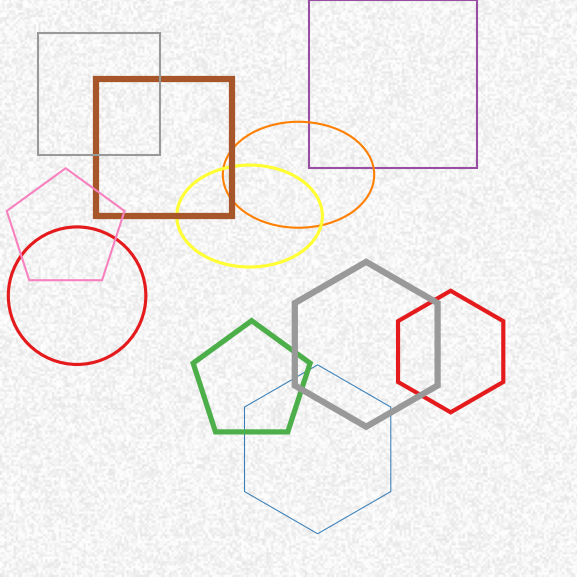[{"shape": "circle", "thickness": 1.5, "radius": 0.6, "center": [0.133, 0.487]}, {"shape": "hexagon", "thickness": 2, "radius": 0.53, "center": [0.78, 0.39]}, {"shape": "hexagon", "thickness": 0.5, "radius": 0.73, "center": [0.55, 0.221]}, {"shape": "pentagon", "thickness": 2.5, "radius": 0.53, "center": [0.436, 0.337]}, {"shape": "square", "thickness": 1, "radius": 0.73, "center": [0.68, 0.854]}, {"shape": "oval", "thickness": 1, "radius": 0.66, "center": [0.517, 0.697]}, {"shape": "oval", "thickness": 1.5, "radius": 0.63, "center": [0.432, 0.625]}, {"shape": "square", "thickness": 3, "radius": 0.59, "center": [0.284, 0.743]}, {"shape": "pentagon", "thickness": 1, "radius": 0.54, "center": [0.114, 0.601]}, {"shape": "hexagon", "thickness": 3, "radius": 0.71, "center": [0.634, 0.403]}, {"shape": "square", "thickness": 1, "radius": 0.53, "center": [0.171, 0.836]}]